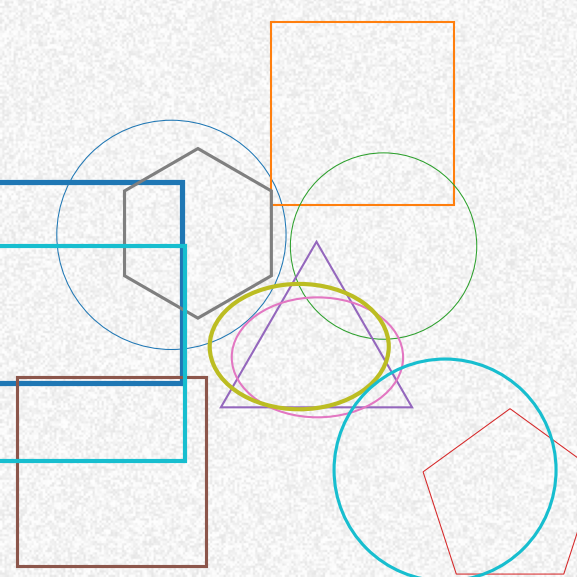[{"shape": "square", "thickness": 2.5, "radius": 0.87, "center": [0.141, 0.511]}, {"shape": "circle", "thickness": 0.5, "radius": 0.99, "center": [0.297, 0.592]}, {"shape": "square", "thickness": 1, "radius": 0.79, "center": [0.628, 0.803]}, {"shape": "circle", "thickness": 0.5, "radius": 0.81, "center": [0.664, 0.573]}, {"shape": "pentagon", "thickness": 0.5, "radius": 0.79, "center": [0.883, 0.133]}, {"shape": "triangle", "thickness": 1, "radius": 0.96, "center": [0.548, 0.389]}, {"shape": "square", "thickness": 1.5, "radius": 0.82, "center": [0.193, 0.182]}, {"shape": "oval", "thickness": 1, "radius": 0.74, "center": [0.55, 0.38]}, {"shape": "hexagon", "thickness": 1.5, "radius": 0.73, "center": [0.343, 0.595]}, {"shape": "oval", "thickness": 2, "radius": 0.78, "center": [0.518, 0.399]}, {"shape": "square", "thickness": 2, "radius": 0.93, "center": [0.134, 0.387]}, {"shape": "circle", "thickness": 1.5, "radius": 0.96, "center": [0.771, 0.185]}]